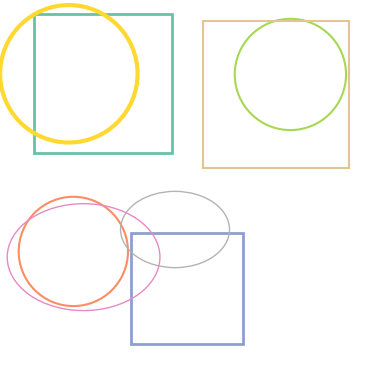[{"shape": "square", "thickness": 2, "radius": 0.9, "center": [0.268, 0.783]}, {"shape": "circle", "thickness": 1.5, "radius": 0.71, "center": [0.191, 0.347]}, {"shape": "square", "thickness": 2, "radius": 0.73, "center": [0.486, 0.25]}, {"shape": "oval", "thickness": 1, "radius": 0.99, "center": [0.217, 0.332]}, {"shape": "circle", "thickness": 1.5, "radius": 0.72, "center": [0.754, 0.807]}, {"shape": "circle", "thickness": 3, "radius": 0.89, "center": [0.179, 0.808]}, {"shape": "square", "thickness": 1.5, "radius": 0.95, "center": [0.717, 0.754]}, {"shape": "oval", "thickness": 1, "radius": 0.71, "center": [0.455, 0.404]}]